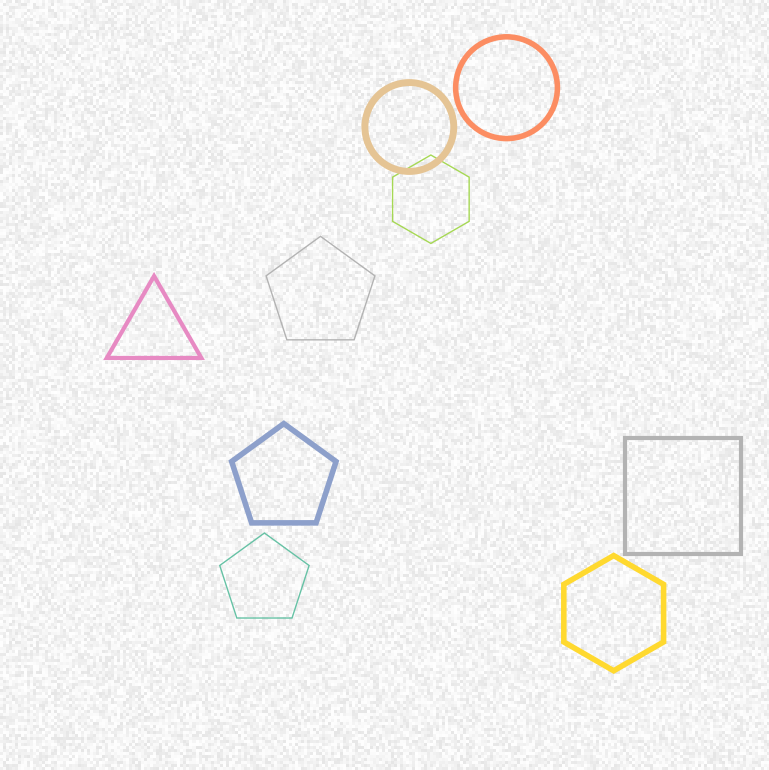[{"shape": "pentagon", "thickness": 0.5, "radius": 0.31, "center": [0.343, 0.247]}, {"shape": "circle", "thickness": 2, "radius": 0.33, "center": [0.658, 0.886]}, {"shape": "pentagon", "thickness": 2, "radius": 0.36, "center": [0.369, 0.379]}, {"shape": "triangle", "thickness": 1.5, "radius": 0.35, "center": [0.2, 0.571]}, {"shape": "hexagon", "thickness": 0.5, "radius": 0.29, "center": [0.56, 0.741]}, {"shape": "hexagon", "thickness": 2, "radius": 0.37, "center": [0.797, 0.204]}, {"shape": "circle", "thickness": 2.5, "radius": 0.29, "center": [0.532, 0.835]}, {"shape": "pentagon", "thickness": 0.5, "radius": 0.37, "center": [0.416, 0.619]}, {"shape": "square", "thickness": 1.5, "radius": 0.38, "center": [0.887, 0.356]}]